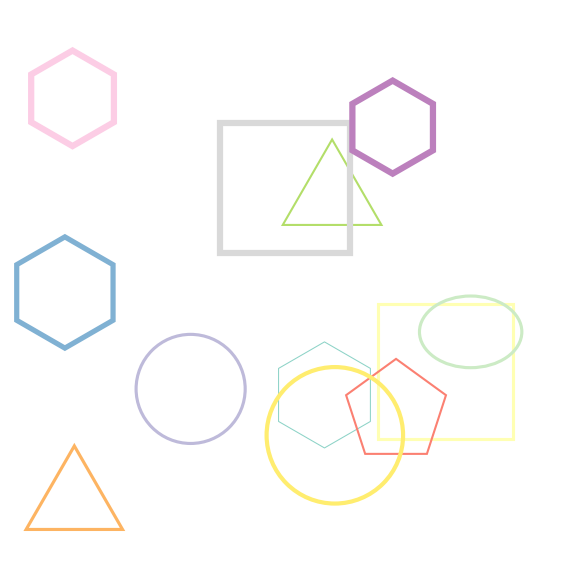[{"shape": "hexagon", "thickness": 0.5, "radius": 0.46, "center": [0.562, 0.315]}, {"shape": "square", "thickness": 1.5, "radius": 0.59, "center": [0.771, 0.356]}, {"shape": "circle", "thickness": 1.5, "radius": 0.47, "center": [0.33, 0.326]}, {"shape": "pentagon", "thickness": 1, "radius": 0.45, "center": [0.686, 0.287]}, {"shape": "hexagon", "thickness": 2.5, "radius": 0.48, "center": [0.112, 0.493]}, {"shape": "triangle", "thickness": 1.5, "radius": 0.48, "center": [0.129, 0.131]}, {"shape": "triangle", "thickness": 1, "radius": 0.49, "center": [0.575, 0.659]}, {"shape": "hexagon", "thickness": 3, "radius": 0.41, "center": [0.126, 0.829]}, {"shape": "square", "thickness": 3, "radius": 0.56, "center": [0.493, 0.673]}, {"shape": "hexagon", "thickness": 3, "radius": 0.4, "center": [0.68, 0.779]}, {"shape": "oval", "thickness": 1.5, "radius": 0.44, "center": [0.815, 0.424]}, {"shape": "circle", "thickness": 2, "radius": 0.59, "center": [0.58, 0.245]}]